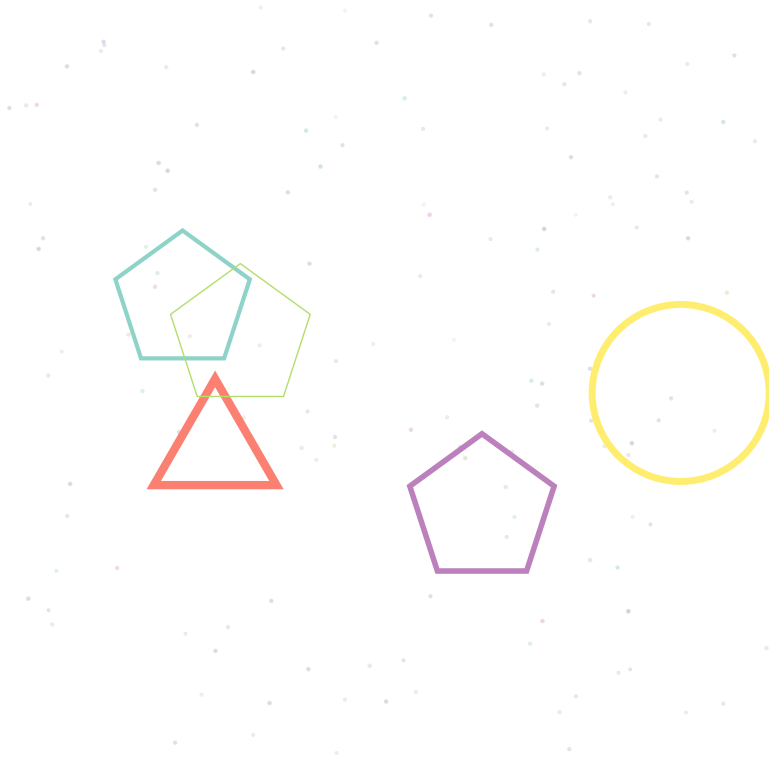[{"shape": "pentagon", "thickness": 1.5, "radius": 0.46, "center": [0.237, 0.609]}, {"shape": "triangle", "thickness": 3, "radius": 0.46, "center": [0.279, 0.416]}, {"shape": "pentagon", "thickness": 0.5, "radius": 0.48, "center": [0.312, 0.562]}, {"shape": "pentagon", "thickness": 2, "radius": 0.49, "center": [0.626, 0.338]}, {"shape": "circle", "thickness": 2.5, "radius": 0.57, "center": [0.884, 0.49]}]